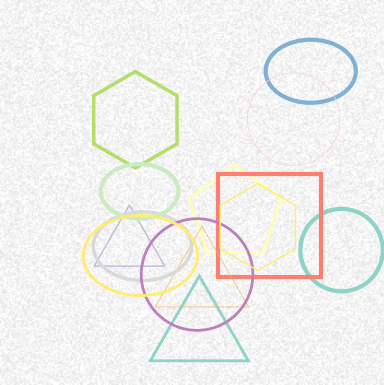[{"shape": "circle", "thickness": 3, "radius": 0.54, "center": [0.887, 0.35]}, {"shape": "triangle", "thickness": 2, "radius": 0.74, "center": [0.518, 0.136]}, {"shape": "pentagon", "thickness": 2, "radius": 0.63, "center": [0.611, 0.445]}, {"shape": "triangle", "thickness": 1, "radius": 0.53, "center": [0.336, 0.362]}, {"shape": "square", "thickness": 3, "radius": 0.67, "center": [0.7, 0.415]}, {"shape": "oval", "thickness": 3, "radius": 0.59, "center": [0.807, 0.815]}, {"shape": "triangle", "thickness": 0.5, "radius": 0.7, "center": [0.524, 0.273]}, {"shape": "hexagon", "thickness": 2.5, "radius": 0.63, "center": [0.352, 0.689]}, {"shape": "circle", "thickness": 0.5, "radius": 0.6, "center": [0.763, 0.69]}, {"shape": "oval", "thickness": 2.5, "radius": 0.64, "center": [0.37, 0.36]}, {"shape": "circle", "thickness": 2, "radius": 0.72, "center": [0.512, 0.287]}, {"shape": "oval", "thickness": 3, "radius": 0.5, "center": [0.363, 0.503]}, {"shape": "hexagon", "thickness": 1, "radius": 0.56, "center": [0.67, 0.41]}, {"shape": "oval", "thickness": 2, "radius": 0.74, "center": [0.365, 0.336]}]